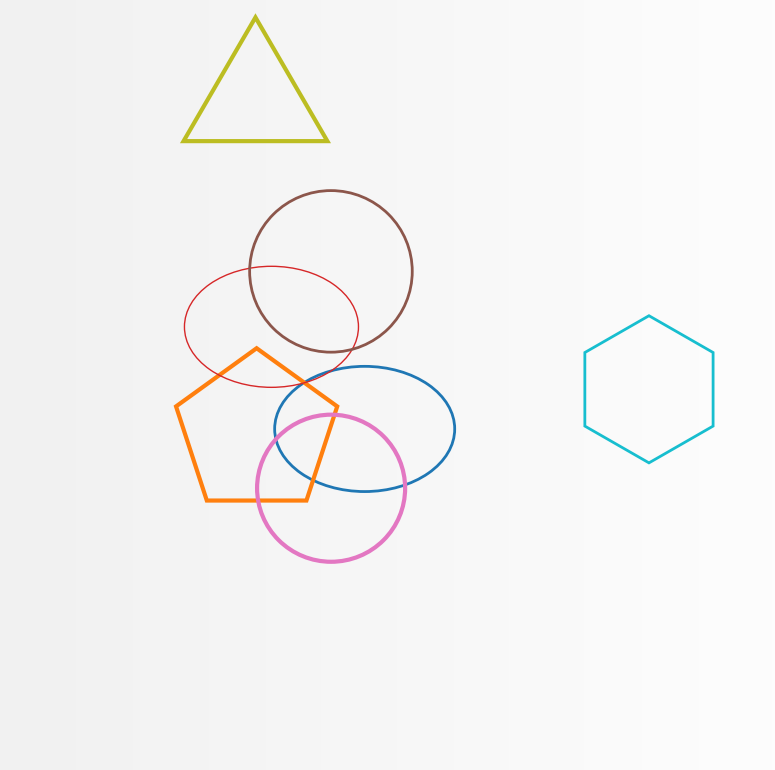[{"shape": "oval", "thickness": 1, "radius": 0.58, "center": [0.471, 0.443]}, {"shape": "pentagon", "thickness": 1.5, "radius": 0.55, "center": [0.331, 0.438]}, {"shape": "oval", "thickness": 0.5, "radius": 0.56, "center": [0.35, 0.576]}, {"shape": "circle", "thickness": 1, "radius": 0.52, "center": [0.427, 0.648]}, {"shape": "circle", "thickness": 1.5, "radius": 0.48, "center": [0.427, 0.366]}, {"shape": "triangle", "thickness": 1.5, "radius": 0.54, "center": [0.33, 0.87]}, {"shape": "hexagon", "thickness": 1, "radius": 0.48, "center": [0.837, 0.494]}]